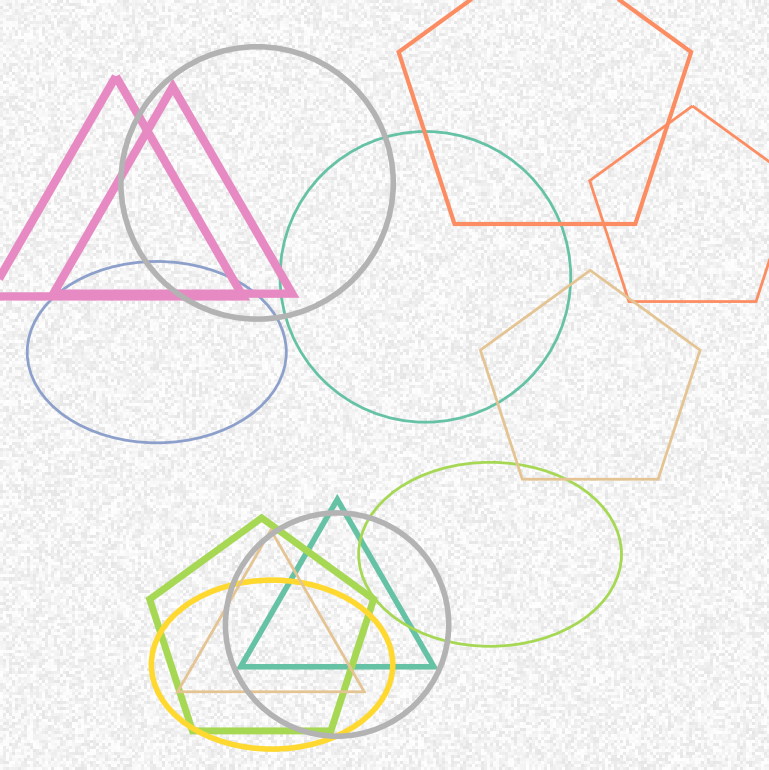[{"shape": "triangle", "thickness": 2, "radius": 0.72, "center": [0.438, 0.207]}, {"shape": "circle", "thickness": 1, "radius": 0.94, "center": [0.552, 0.64]}, {"shape": "pentagon", "thickness": 1.5, "radius": 1.0, "center": [0.708, 0.871]}, {"shape": "pentagon", "thickness": 1, "radius": 0.7, "center": [0.899, 0.722]}, {"shape": "oval", "thickness": 1, "radius": 0.84, "center": [0.204, 0.543]}, {"shape": "triangle", "thickness": 3, "radius": 0.95, "center": [0.15, 0.71]}, {"shape": "triangle", "thickness": 3, "radius": 0.9, "center": [0.224, 0.708]}, {"shape": "pentagon", "thickness": 2.5, "radius": 0.76, "center": [0.34, 0.174]}, {"shape": "oval", "thickness": 1, "radius": 0.85, "center": [0.636, 0.28]}, {"shape": "oval", "thickness": 2, "radius": 0.78, "center": [0.353, 0.137]}, {"shape": "triangle", "thickness": 1, "radius": 0.7, "center": [0.352, 0.172]}, {"shape": "pentagon", "thickness": 1, "radius": 0.75, "center": [0.767, 0.499]}, {"shape": "circle", "thickness": 2, "radius": 0.88, "center": [0.334, 0.762]}, {"shape": "circle", "thickness": 2, "radius": 0.72, "center": [0.438, 0.189]}]